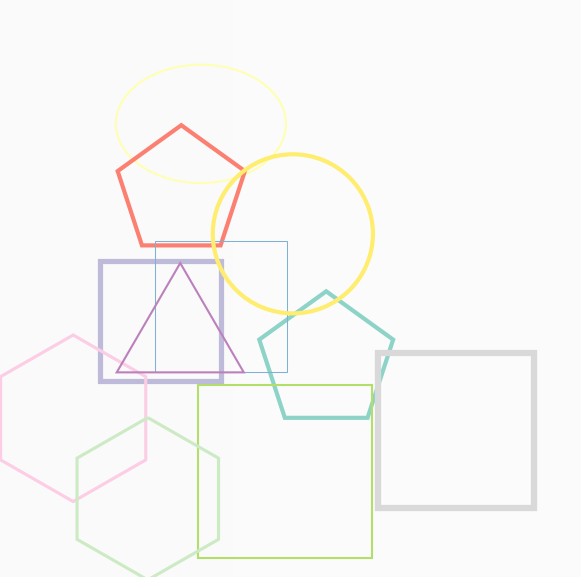[{"shape": "pentagon", "thickness": 2, "radius": 0.61, "center": [0.561, 0.374]}, {"shape": "oval", "thickness": 1, "radius": 0.73, "center": [0.346, 0.785]}, {"shape": "square", "thickness": 2.5, "radius": 0.52, "center": [0.276, 0.443]}, {"shape": "pentagon", "thickness": 2, "radius": 0.58, "center": [0.312, 0.667]}, {"shape": "square", "thickness": 0.5, "radius": 0.57, "center": [0.38, 0.468]}, {"shape": "square", "thickness": 1, "radius": 0.75, "center": [0.49, 0.182]}, {"shape": "hexagon", "thickness": 1.5, "radius": 0.72, "center": [0.126, 0.275]}, {"shape": "square", "thickness": 3, "radius": 0.67, "center": [0.785, 0.254]}, {"shape": "triangle", "thickness": 1, "radius": 0.63, "center": [0.31, 0.417]}, {"shape": "hexagon", "thickness": 1.5, "radius": 0.7, "center": [0.254, 0.135]}, {"shape": "circle", "thickness": 2, "radius": 0.69, "center": [0.504, 0.594]}]